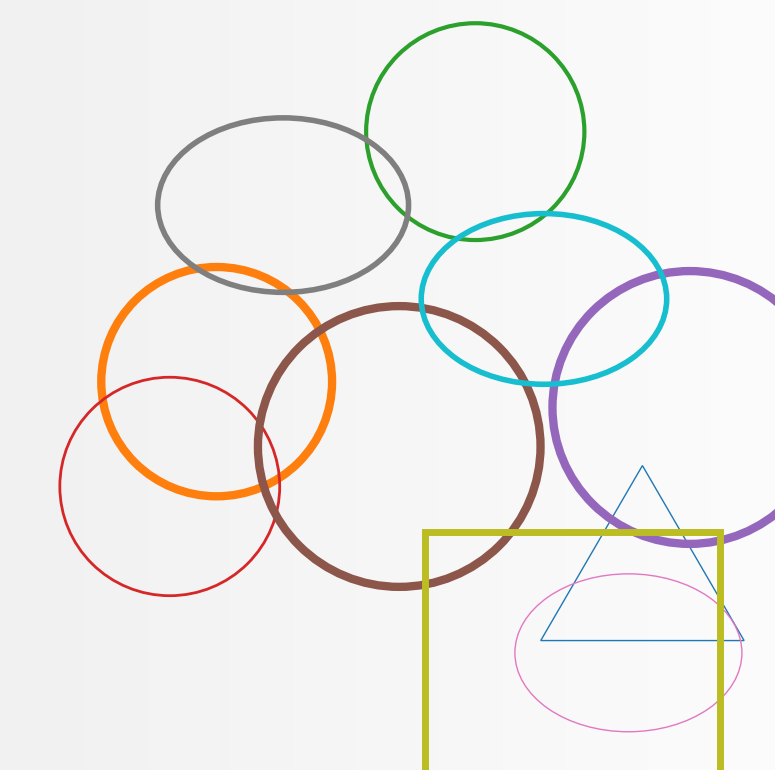[{"shape": "triangle", "thickness": 0.5, "radius": 0.76, "center": [0.829, 0.244]}, {"shape": "circle", "thickness": 3, "radius": 0.74, "center": [0.28, 0.504]}, {"shape": "circle", "thickness": 1.5, "radius": 0.7, "center": [0.613, 0.829]}, {"shape": "circle", "thickness": 1, "radius": 0.71, "center": [0.219, 0.368]}, {"shape": "circle", "thickness": 3, "radius": 0.89, "center": [0.89, 0.471]}, {"shape": "circle", "thickness": 3, "radius": 0.91, "center": [0.515, 0.42]}, {"shape": "oval", "thickness": 0.5, "radius": 0.73, "center": [0.811, 0.152]}, {"shape": "oval", "thickness": 2, "radius": 0.81, "center": [0.365, 0.734]}, {"shape": "square", "thickness": 2.5, "radius": 0.95, "center": [0.739, 0.119]}, {"shape": "oval", "thickness": 2, "radius": 0.79, "center": [0.702, 0.612]}]